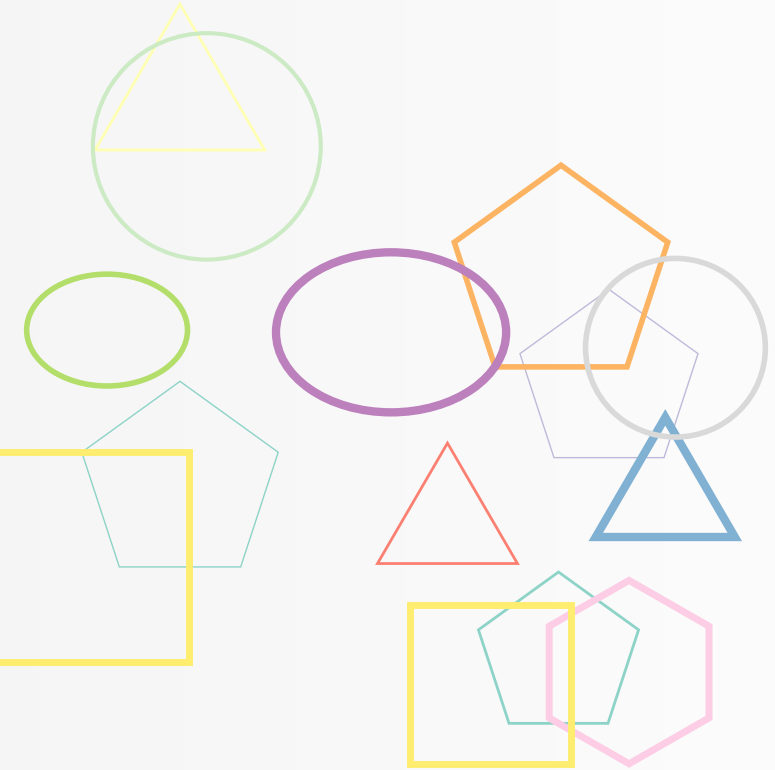[{"shape": "pentagon", "thickness": 0.5, "radius": 0.67, "center": [0.232, 0.372]}, {"shape": "pentagon", "thickness": 1, "radius": 0.54, "center": [0.721, 0.148]}, {"shape": "triangle", "thickness": 1, "radius": 0.63, "center": [0.232, 0.868]}, {"shape": "pentagon", "thickness": 0.5, "radius": 0.6, "center": [0.786, 0.503]}, {"shape": "triangle", "thickness": 1, "radius": 0.52, "center": [0.577, 0.32]}, {"shape": "triangle", "thickness": 3, "radius": 0.52, "center": [0.858, 0.354]}, {"shape": "pentagon", "thickness": 2, "radius": 0.72, "center": [0.724, 0.641]}, {"shape": "oval", "thickness": 2, "radius": 0.52, "center": [0.138, 0.571]}, {"shape": "hexagon", "thickness": 2.5, "radius": 0.6, "center": [0.812, 0.127]}, {"shape": "circle", "thickness": 2, "radius": 0.58, "center": [0.872, 0.548]}, {"shape": "oval", "thickness": 3, "radius": 0.74, "center": [0.505, 0.568]}, {"shape": "circle", "thickness": 1.5, "radius": 0.74, "center": [0.267, 0.81]}, {"shape": "square", "thickness": 2.5, "radius": 0.52, "center": [0.633, 0.111]}, {"shape": "square", "thickness": 2.5, "radius": 0.68, "center": [0.108, 0.277]}]